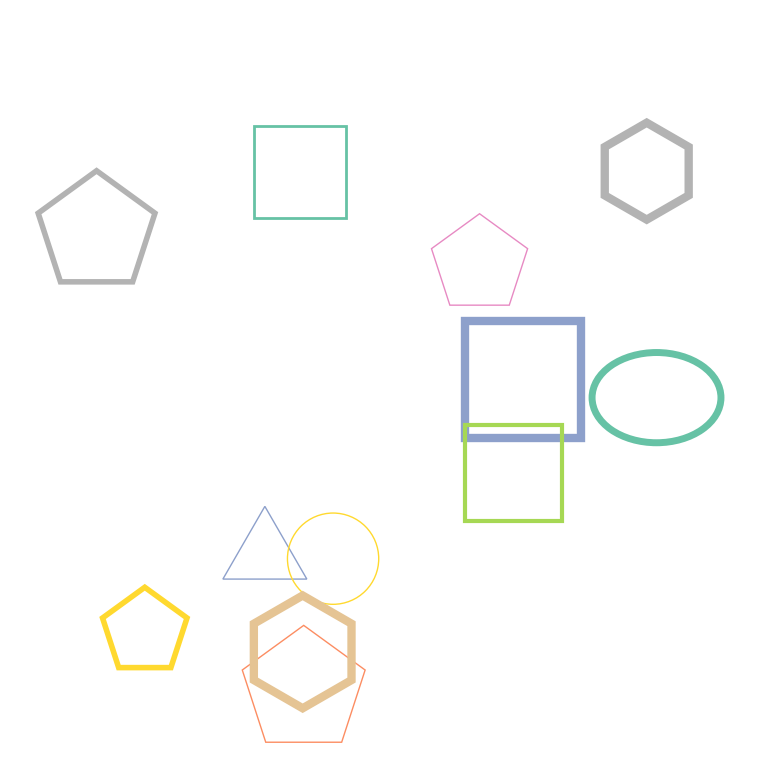[{"shape": "square", "thickness": 1, "radius": 0.3, "center": [0.39, 0.776]}, {"shape": "oval", "thickness": 2.5, "radius": 0.42, "center": [0.853, 0.484]}, {"shape": "pentagon", "thickness": 0.5, "radius": 0.42, "center": [0.394, 0.104]}, {"shape": "square", "thickness": 3, "radius": 0.38, "center": [0.679, 0.507]}, {"shape": "triangle", "thickness": 0.5, "radius": 0.31, "center": [0.344, 0.279]}, {"shape": "pentagon", "thickness": 0.5, "radius": 0.33, "center": [0.623, 0.657]}, {"shape": "square", "thickness": 1.5, "radius": 0.31, "center": [0.667, 0.386]}, {"shape": "pentagon", "thickness": 2, "radius": 0.29, "center": [0.188, 0.18]}, {"shape": "circle", "thickness": 0.5, "radius": 0.3, "center": [0.433, 0.274]}, {"shape": "hexagon", "thickness": 3, "radius": 0.37, "center": [0.393, 0.153]}, {"shape": "hexagon", "thickness": 3, "radius": 0.31, "center": [0.84, 0.778]}, {"shape": "pentagon", "thickness": 2, "radius": 0.4, "center": [0.125, 0.698]}]